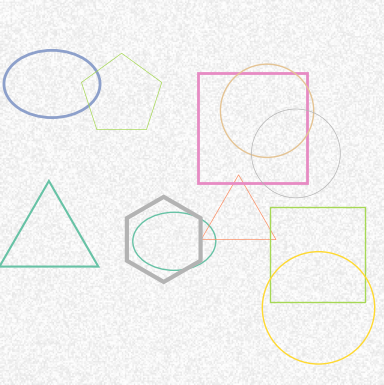[{"shape": "triangle", "thickness": 1.5, "radius": 0.74, "center": [0.127, 0.382]}, {"shape": "oval", "thickness": 1, "radius": 0.54, "center": [0.453, 0.373]}, {"shape": "triangle", "thickness": 0.5, "radius": 0.56, "center": [0.62, 0.434]}, {"shape": "oval", "thickness": 2, "radius": 0.62, "center": [0.135, 0.782]}, {"shape": "square", "thickness": 2, "radius": 0.71, "center": [0.656, 0.667]}, {"shape": "square", "thickness": 1, "radius": 0.62, "center": [0.823, 0.34]}, {"shape": "pentagon", "thickness": 0.5, "radius": 0.55, "center": [0.316, 0.752]}, {"shape": "circle", "thickness": 1, "radius": 0.73, "center": [0.827, 0.2]}, {"shape": "circle", "thickness": 1, "radius": 0.61, "center": [0.694, 0.712]}, {"shape": "circle", "thickness": 0.5, "radius": 0.58, "center": [0.769, 0.602]}, {"shape": "hexagon", "thickness": 3, "radius": 0.55, "center": [0.425, 0.378]}]